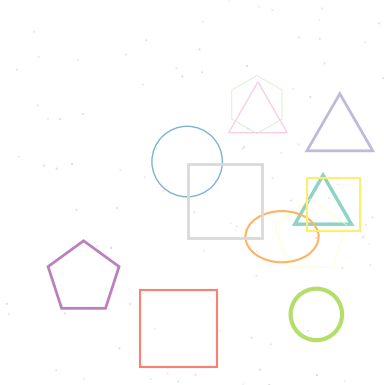[{"shape": "triangle", "thickness": 2.5, "radius": 0.43, "center": [0.839, 0.46]}, {"shape": "pentagon", "thickness": 0.5, "radius": 0.49, "center": [0.807, 0.385]}, {"shape": "triangle", "thickness": 2, "radius": 0.49, "center": [0.883, 0.658]}, {"shape": "square", "thickness": 1.5, "radius": 0.5, "center": [0.464, 0.147]}, {"shape": "circle", "thickness": 1, "radius": 0.46, "center": [0.486, 0.58]}, {"shape": "oval", "thickness": 1.5, "radius": 0.48, "center": [0.732, 0.385]}, {"shape": "circle", "thickness": 3, "radius": 0.33, "center": [0.822, 0.183]}, {"shape": "triangle", "thickness": 1, "radius": 0.44, "center": [0.67, 0.699]}, {"shape": "square", "thickness": 2, "radius": 0.48, "center": [0.584, 0.479]}, {"shape": "pentagon", "thickness": 2, "radius": 0.48, "center": [0.217, 0.278]}, {"shape": "hexagon", "thickness": 0.5, "radius": 0.38, "center": [0.667, 0.729]}, {"shape": "square", "thickness": 1.5, "radius": 0.34, "center": [0.867, 0.469]}]